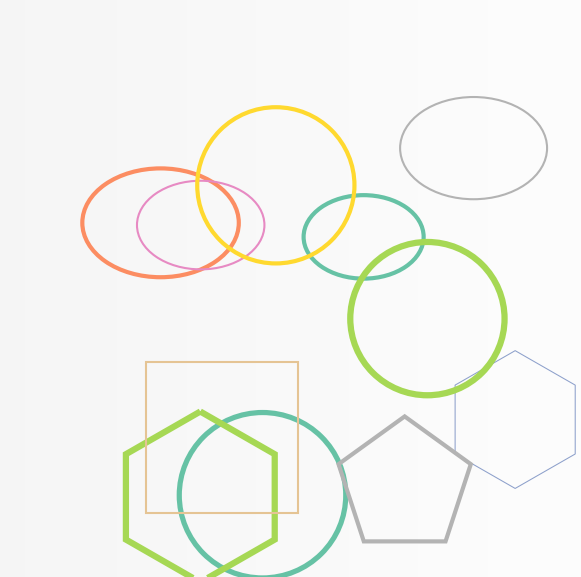[{"shape": "circle", "thickness": 2.5, "radius": 0.72, "center": [0.452, 0.142]}, {"shape": "oval", "thickness": 2, "radius": 0.52, "center": [0.626, 0.589]}, {"shape": "oval", "thickness": 2, "radius": 0.67, "center": [0.276, 0.613]}, {"shape": "hexagon", "thickness": 0.5, "radius": 0.6, "center": [0.886, 0.273]}, {"shape": "oval", "thickness": 1, "radius": 0.55, "center": [0.345, 0.609]}, {"shape": "circle", "thickness": 3, "radius": 0.66, "center": [0.735, 0.447]}, {"shape": "hexagon", "thickness": 3, "radius": 0.74, "center": [0.345, 0.139]}, {"shape": "circle", "thickness": 2, "radius": 0.68, "center": [0.475, 0.678]}, {"shape": "square", "thickness": 1, "radius": 0.66, "center": [0.382, 0.241]}, {"shape": "pentagon", "thickness": 2, "radius": 0.6, "center": [0.696, 0.158]}, {"shape": "oval", "thickness": 1, "radius": 0.63, "center": [0.815, 0.743]}]